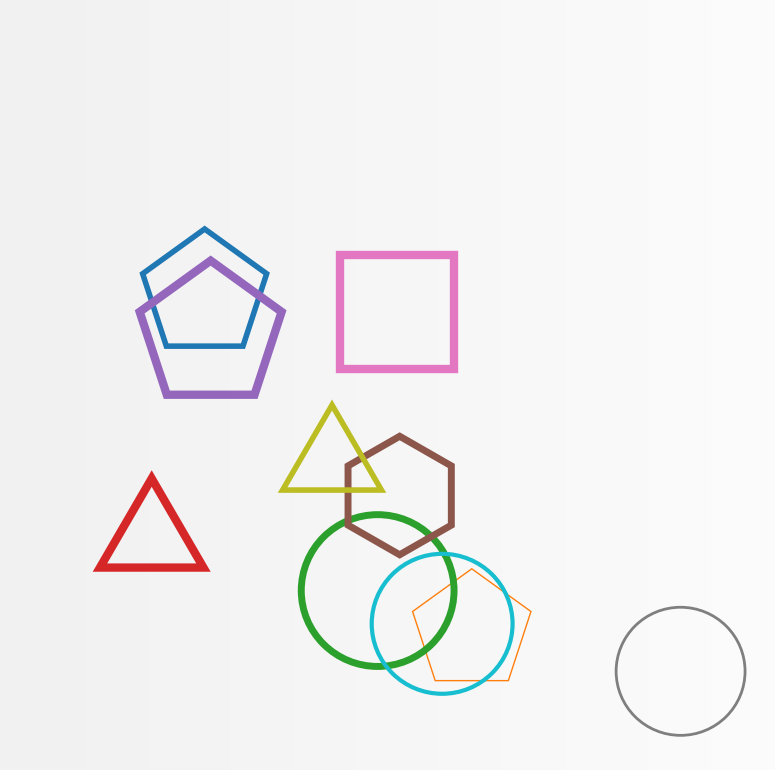[{"shape": "pentagon", "thickness": 2, "radius": 0.42, "center": [0.264, 0.619]}, {"shape": "pentagon", "thickness": 0.5, "radius": 0.4, "center": [0.609, 0.181]}, {"shape": "circle", "thickness": 2.5, "radius": 0.49, "center": [0.487, 0.233]}, {"shape": "triangle", "thickness": 3, "radius": 0.39, "center": [0.196, 0.301]}, {"shape": "pentagon", "thickness": 3, "radius": 0.48, "center": [0.272, 0.565]}, {"shape": "hexagon", "thickness": 2.5, "radius": 0.38, "center": [0.516, 0.356]}, {"shape": "square", "thickness": 3, "radius": 0.37, "center": [0.512, 0.595]}, {"shape": "circle", "thickness": 1, "radius": 0.42, "center": [0.878, 0.128]}, {"shape": "triangle", "thickness": 2, "radius": 0.37, "center": [0.428, 0.4]}, {"shape": "circle", "thickness": 1.5, "radius": 0.45, "center": [0.571, 0.19]}]